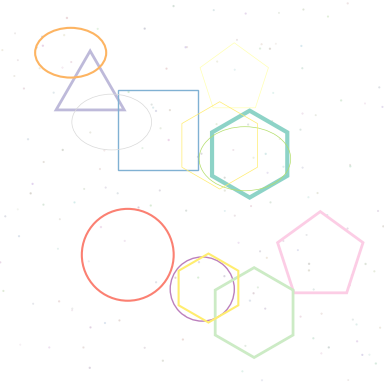[{"shape": "hexagon", "thickness": 3, "radius": 0.56, "center": [0.648, 0.6]}, {"shape": "pentagon", "thickness": 0.5, "radius": 0.47, "center": [0.608, 0.796]}, {"shape": "triangle", "thickness": 2, "radius": 0.51, "center": [0.234, 0.766]}, {"shape": "circle", "thickness": 1.5, "radius": 0.6, "center": [0.332, 0.338]}, {"shape": "square", "thickness": 1, "radius": 0.52, "center": [0.41, 0.662]}, {"shape": "oval", "thickness": 1.5, "radius": 0.46, "center": [0.184, 0.863]}, {"shape": "oval", "thickness": 0.5, "radius": 0.59, "center": [0.636, 0.588]}, {"shape": "pentagon", "thickness": 2, "radius": 0.58, "center": [0.832, 0.334]}, {"shape": "oval", "thickness": 0.5, "radius": 0.52, "center": [0.29, 0.683]}, {"shape": "circle", "thickness": 1, "radius": 0.42, "center": [0.525, 0.249]}, {"shape": "hexagon", "thickness": 2, "radius": 0.58, "center": [0.66, 0.188]}, {"shape": "hexagon", "thickness": 1.5, "radius": 0.45, "center": [0.541, 0.252]}, {"shape": "hexagon", "thickness": 0.5, "radius": 0.57, "center": [0.571, 0.622]}]